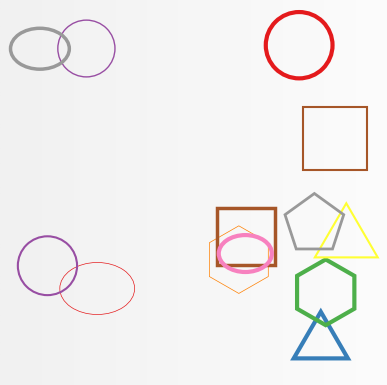[{"shape": "circle", "thickness": 3, "radius": 0.43, "center": [0.772, 0.883]}, {"shape": "oval", "thickness": 0.5, "radius": 0.48, "center": [0.251, 0.251]}, {"shape": "triangle", "thickness": 3, "radius": 0.4, "center": [0.828, 0.109]}, {"shape": "hexagon", "thickness": 3, "radius": 0.43, "center": [0.841, 0.241]}, {"shape": "circle", "thickness": 1, "radius": 0.37, "center": [0.223, 0.874]}, {"shape": "circle", "thickness": 1.5, "radius": 0.38, "center": [0.122, 0.31]}, {"shape": "hexagon", "thickness": 0.5, "radius": 0.44, "center": [0.616, 0.326]}, {"shape": "triangle", "thickness": 1.5, "radius": 0.47, "center": [0.894, 0.378]}, {"shape": "square", "thickness": 1.5, "radius": 0.41, "center": [0.864, 0.641]}, {"shape": "square", "thickness": 2.5, "radius": 0.37, "center": [0.635, 0.385]}, {"shape": "oval", "thickness": 3, "radius": 0.34, "center": [0.633, 0.341]}, {"shape": "oval", "thickness": 2.5, "radius": 0.38, "center": [0.103, 0.873]}, {"shape": "pentagon", "thickness": 2, "radius": 0.4, "center": [0.811, 0.418]}]